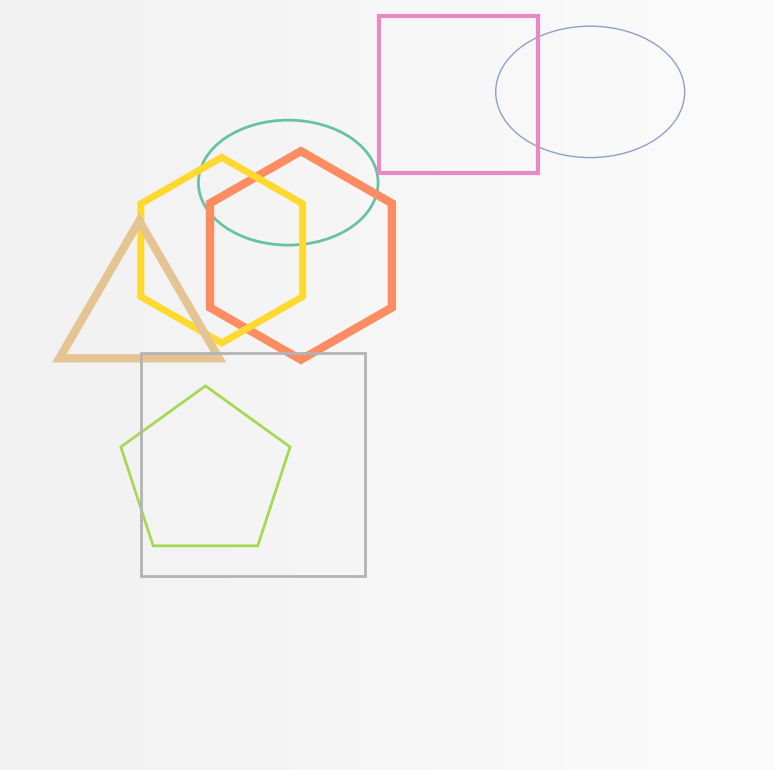[{"shape": "oval", "thickness": 1, "radius": 0.58, "center": [0.372, 0.763]}, {"shape": "hexagon", "thickness": 3, "radius": 0.68, "center": [0.388, 0.668]}, {"shape": "oval", "thickness": 0.5, "radius": 0.61, "center": [0.762, 0.881]}, {"shape": "square", "thickness": 1.5, "radius": 0.51, "center": [0.592, 0.878]}, {"shape": "pentagon", "thickness": 1, "radius": 0.57, "center": [0.265, 0.384]}, {"shape": "hexagon", "thickness": 2.5, "radius": 0.6, "center": [0.286, 0.675]}, {"shape": "triangle", "thickness": 3, "radius": 0.59, "center": [0.18, 0.594]}, {"shape": "square", "thickness": 1, "radius": 0.72, "center": [0.326, 0.397]}]